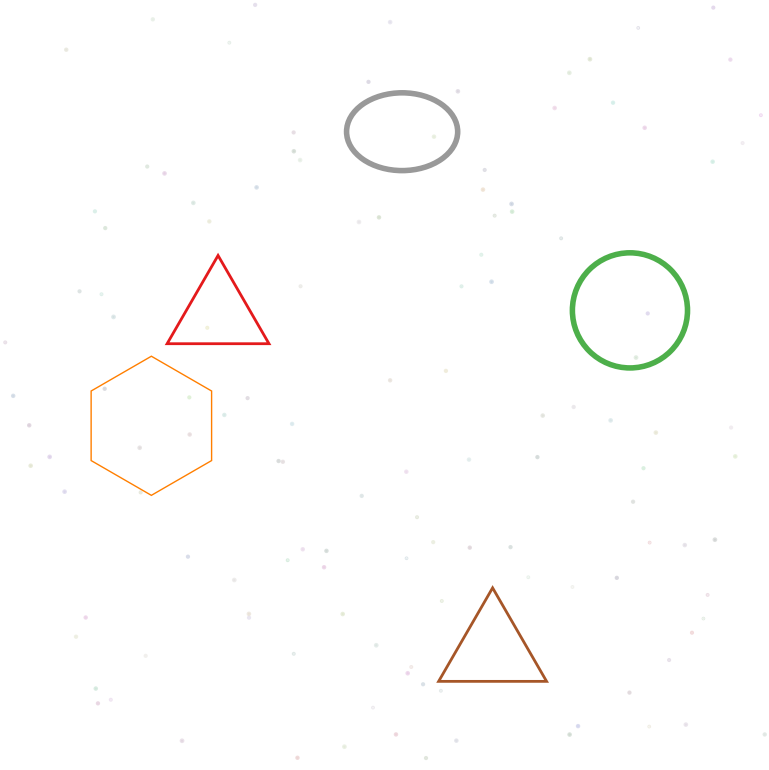[{"shape": "triangle", "thickness": 1, "radius": 0.38, "center": [0.283, 0.592]}, {"shape": "circle", "thickness": 2, "radius": 0.37, "center": [0.818, 0.597]}, {"shape": "hexagon", "thickness": 0.5, "radius": 0.45, "center": [0.197, 0.447]}, {"shape": "triangle", "thickness": 1, "radius": 0.4, "center": [0.64, 0.156]}, {"shape": "oval", "thickness": 2, "radius": 0.36, "center": [0.522, 0.829]}]